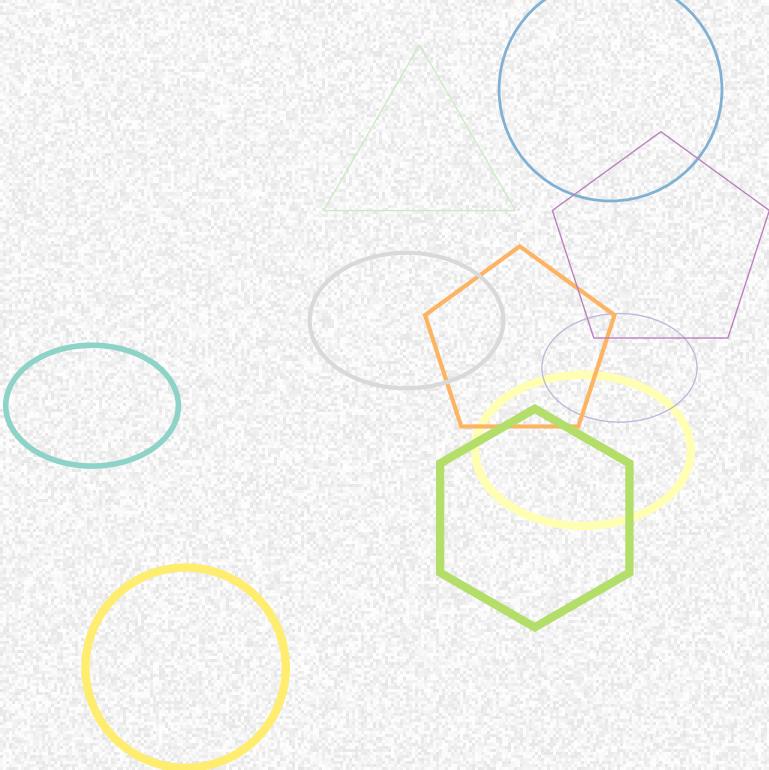[{"shape": "oval", "thickness": 2, "radius": 0.56, "center": [0.12, 0.473]}, {"shape": "oval", "thickness": 3, "radius": 0.7, "center": [0.757, 0.415]}, {"shape": "oval", "thickness": 0.5, "radius": 0.5, "center": [0.805, 0.522]}, {"shape": "circle", "thickness": 1, "radius": 0.72, "center": [0.793, 0.884]}, {"shape": "pentagon", "thickness": 1.5, "radius": 0.65, "center": [0.675, 0.551]}, {"shape": "hexagon", "thickness": 3, "radius": 0.71, "center": [0.695, 0.327]}, {"shape": "oval", "thickness": 1.5, "radius": 0.63, "center": [0.528, 0.584]}, {"shape": "pentagon", "thickness": 0.5, "radius": 0.74, "center": [0.858, 0.681]}, {"shape": "triangle", "thickness": 0.5, "radius": 0.72, "center": [0.545, 0.798]}, {"shape": "circle", "thickness": 3, "radius": 0.65, "center": [0.241, 0.133]}]